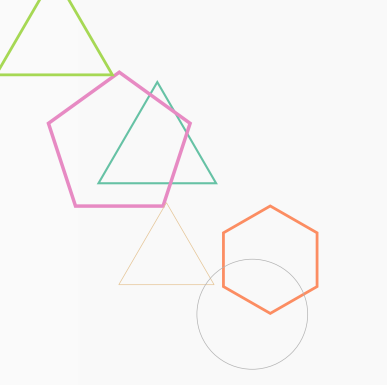[{"shape": "triangle", "thickness": 1.5, "radius": 0.88, "center": [0.406, 0.612]}, {"shape": "hexagon", "thickness": 2, "radius": 0.7, "center": [0.697, 0.325]}, {"shape": "pentagon", "thickness": 2.5, "radius": 0.96, "center": [0.308, 0.62]}, {"shape": "triangle", "thickness": 2, "radius": 0.87, "center": [0.14, 0.892]}, {"shape": "triangle", "thickness": 0.5, "radius": 0.71, "center": [0.43, 0.332]}, {"shape": "circle", "thickness": 0.5, "radius": 0.71, "center": [0.651, 0.184]}]